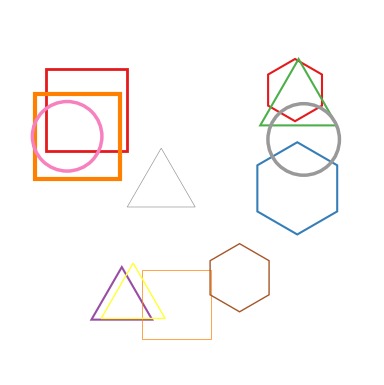[{"shape": "hexagon", "thickness": 1.5, "radius": 0.4, "center": [0.766, 0.766]}, {"shape": "square", "thickness": 2, "radius": 0.53, "center": [0.224, 0.714]}, {"shape": "hexagon", "thickness": 1.5, "radius": 0.6, "center": [0.772, 0.511]}, {"shape": "triangle", "thickness": 1.5, "radius": 0.57, "center": [0.776, 0.732]}, {"shape": "triangle", "thickness": 1.5, "radius": 0.46, "center": [0.316, 0.215]}, {"shape": "square", "thickness": 0.5, "radius": 0.45, "center": [0.458, 0.21]}, {"shape": "square", "thickness": 3, "radius": 0.55, "center": [0.202, 0.646]}, {"shape": "triangle", "thickness": 1, "radius": 0.48, "center": [0.346, 0.221]}, {"shape": "hexagon", "thickness": 1, "radius": 0.44, "center": [0.622, 0.279]}, {"shape": "circle", "thickness": 2.5, "radius": 0.45, "center": [0.174, 0.646]}, {"shape": "circle", "thickness": 2.5, "radius": 0.46, "center": [0.789, 0.638]}, {"shape": "triangle", "thickness": 0.5, "radius": 0.51, "center": [0.419, 0.513]}]